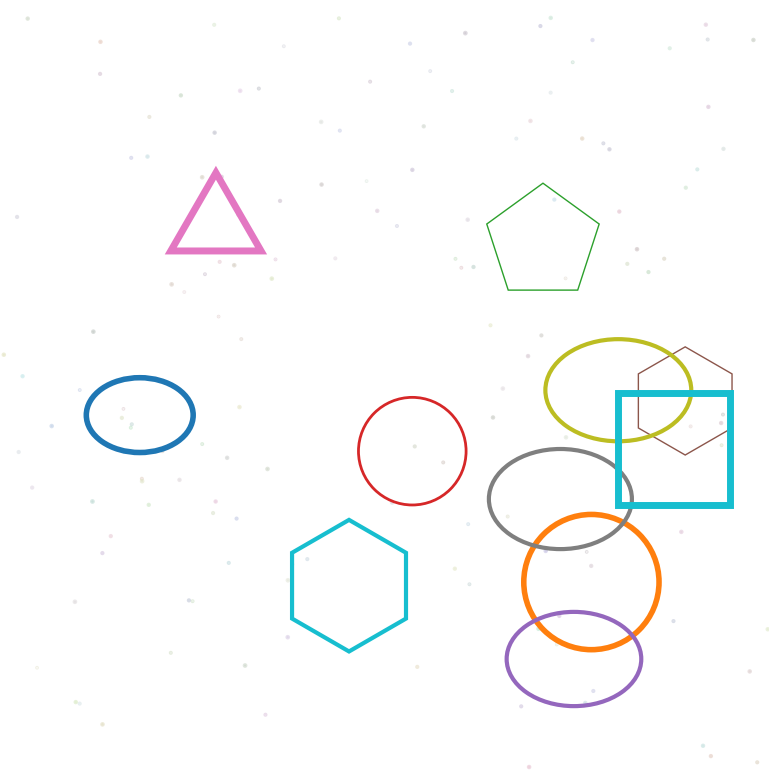[{"shape": "oval", "thickness": 2, "radius": 0.35, "center": [0.181, 0.461]}, {"shape": "circle", "thickness": 2, "radius": 0.44, "center": [0.768, 0.244]}, {"shape": "pentagon", "thickness": 0.5, "radius": 0.38, "center": [0.705, 0.685]}, {"shape": "circle", "thickness": 1, "radius": 0.35, "center": [0.535, 0.414]}, {"shape": "oval", "thickness": 1.5, "radius": 0.44, "center": [0.745, 0.144]}, {"shape": "hexagon", "thickness": 0.5, "radius": 0.35, "center": [0.89, 0.479]}, {"shape": "triangle", "thickness": 2.5, "radius": 0.34, "center": [0.28, 0.708]}, {"shape": "oval", "thickness": 1.5, "radius": 0.46, "center": [0.728, 0.352]}, {"shape": "oval", "thickness": 1.5, "radius": 0.47, "center": [0.803, 0.493]}, {"shape": "square", "thickness": 2.5, "radius": 0.36, "center": [0.875, 0.417]}, {"shape": "hexagon", "thickness": 1.5, "radius": 0.43, "center": [0.453, 0.239]}]